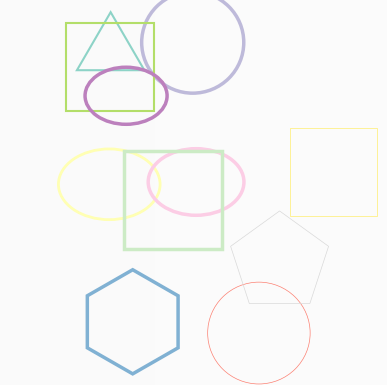[{"shape": "triangle", "thickness": 1.5, "radius": 0.5, "center": [0.286, 0.868]}, {"shape": "oval", "thickness": 2, "radius": 0.66, "center": [0.282, 0.521]}, {"shape": "circle", "thickness": 2.5, "radius": 0.66, "center": [0.497, 0.89]}, {"shape": "circle", "thickness": 0.5, "radius": 0.66, "center": [0.668, 0.135]}, {"shape": "hexagon", "thickness": 2.5, "radius": 0.68, "center": [0.342, 0.164]}, {"shape": "square", "thickness": 1.5, "radius": 0.57, "center": [0.284, 0.827]}, {"shape": "oval", "thickness": 2.5, "radius": 0.62, "center": [0.506, 0.527]}, {"shape": "pentagon", "thickness": 0.5, "radius": 0.66, "center": [0.722, 0.319]}, {"shape": "oval", "thickness": 2.5, "radius": 0.53, "center": [0.325, 0.751]}, {"shape": "square", "thickness": 2.5, "radius": 0.63, "center": [0.446, 0.48]}, {"shape": "square", "thickness": 0.5, "radius": 0.57, "center": [0.861, 0.553]}]